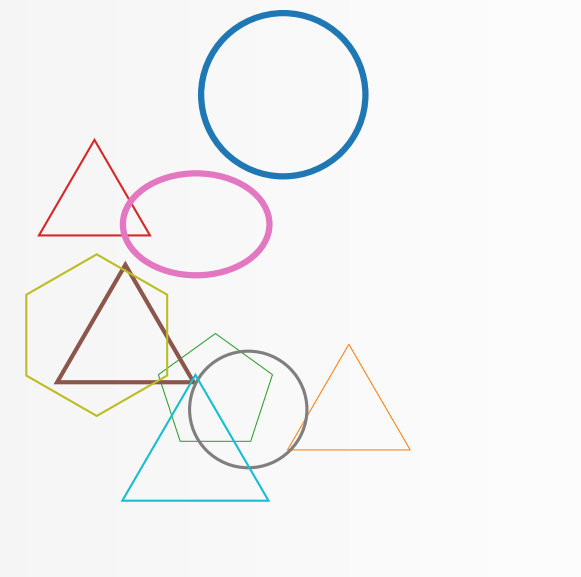[{"shape": "circle", "thickness": 3, "radius": 0.71, "center": [0.487, 0.835]}, {"shape": "triangle", "thickness": 0.5, "radius": 0.61, "center": [0.6, 0.281]}, {"shape": "pentagon", "thickness": 0.5, "radius": 0.52, "center": [0.371, 0.318]}, {"shape": "triangle", "thickness": 1, "radius": 0.55, "center": [0.163, 0.647]}, {"shape": "triangle", "thickness": 2, "radius": 0.68, "center": [0.216, 0.405]}, {"shape": "oval", "thickness": 3, "radius": 0.63, "center": [0.337, 0.611]}, {"shape": "circle", "thickness": 1.5, "radius": 0.5, "center": [0.427, 0.29]}, {"shape": "hexagon", "thickness": 1, "radius": 0.7, "center": [0.166, 0.419]}, {"shape": "triangle", "thickness": 1, "radius": 0.73, "center": [0.336, 0.205]}]